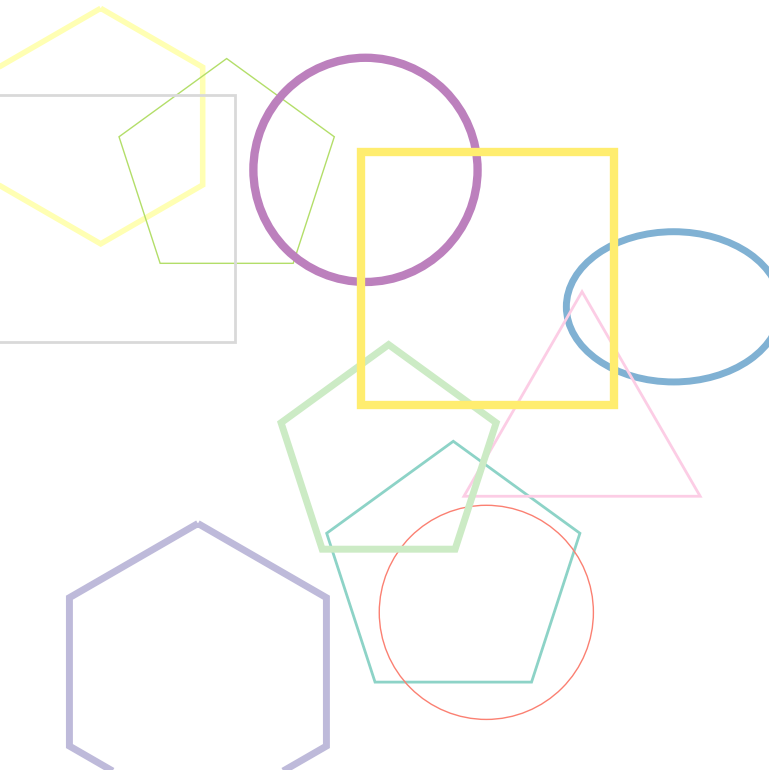[{"shape": "pentagon", "thickness": 1, "radius": 0.86, "center": [0.589, 0.254]}, {"shape": "hexagon", "thickness": 2, "radius": 0.76, "center": [0.131, 0.836]}, {"shape": "hexagon", "thickness": 2.5, "radius": 0.96, "center": [0.257, 0.127]}, {"shape": "circle", "thickness": 0.5, "radius": 0.7, "center": [0.632, 0.205]}, {"shape": "oval", "thickness": 2.5, "radius": 0.7, "center": [0.875, 0.602]}, {"shape": "pentagon", "thickness": 0.5, "radius": 0.73, "center": [0.294, 0.777]}, {"shape": "triangle", "thickness": 1, "radius": 0.89, "center": [0.756, 0.444]}, {"shape": "square", "thickness": 1, "radius": 0.8, "center": [0.145, 0.716]}, {"shape": "circle", "thickness": 3, "radius": 0.73, "center": [0.475, 0.779]}, {"shape": "pentagon", "thickness": 2.5, "radius": 0.73, "center": [0.505, 0.406]}, {"shape": "square", "thickness": 3, "radius": 0.82, "center": [0.633, 0.638]}]